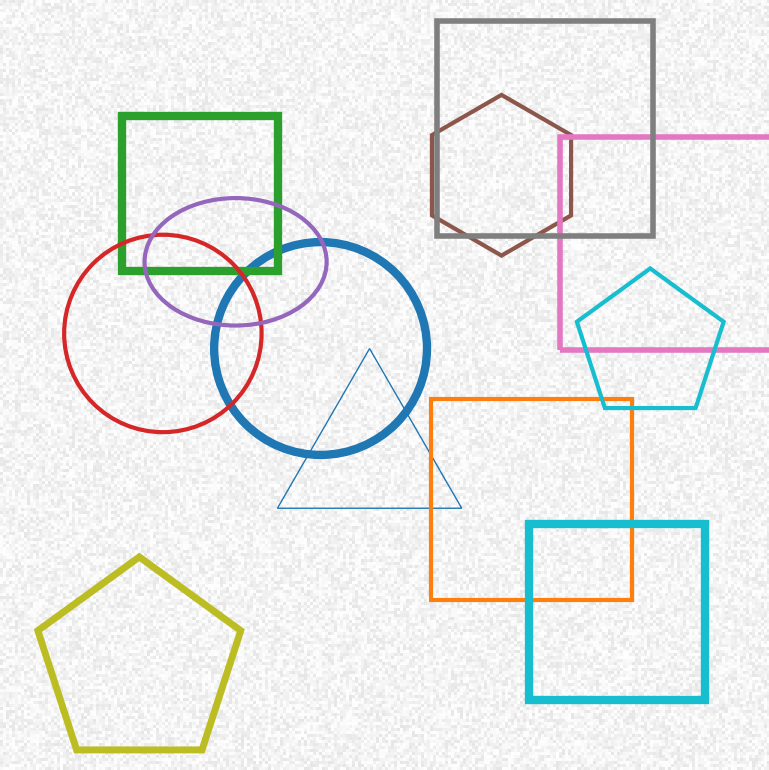[{"shape": "triangle", "thickness": 0.5, "radius": 0.69, "center": [0.48, 0.409]}, {"shape": "circle", "thickness": 3, "radius": 0.69, "center": [0.416, 0.547]}, {"shape": "square", "thickness": 1.5, "radius": 0.65, "center": [0.69, 0.351]}, {"shape": "square", "thickness": 3, "radius": 0.5, "center": [0.26, 0.748]}, {"shape": "circle", "thickness": 1.5, "radius": 0.64, "center": [0.212, 0.567]}, {"shape": "oval", "thickness": 1.5, "radius": 0.59, "center": [0.306, 0.66]}, {"shape": "hexagon", "thickness": 1.5, "radius": 0.52, "center": [0.651, 0.772]}, {"shape": "square", "thickness": 2, "radius": 0.69, "center": [0.866, 0.684]}, {"shape": "square", "thickness": 2, "radius": 0.7, "center": [0.708, 0.833]}, {"shape": "pentagon", "thickness": 2.5, "radius": 0.69, "center": [0.181, 0.138]}, {"shape": "square", "thickness": 3, "radius": 0.57, "center": [0.801, 0.205]}, {"shape": "pentagon", "thickness": 1.5, "radius": 0.5, "center": [0.844, 0.551]}]